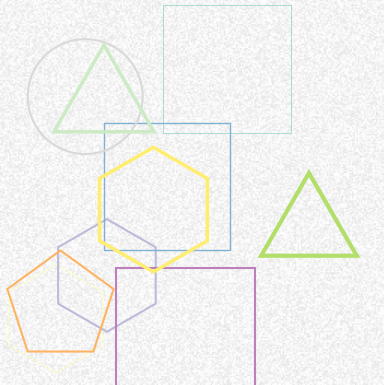[{"shape": "square", "thickness": 0.5, "radius": 0.83, "center": [0.589, 0.822]}, {"shape": "hexagon", "thickness": 0.5, "radius": 0.7, "center": [0.145, 0.172]}, {"shape": "hexagon", "thickness": 1.5, "radius": 0.73, "center": [0.278, 0.285]}, {"shape": "square", "thickness": 1, "radius": 0.82, "center": [0.434, 0.516]}, {"shape": "pentagon", "thickness": 1.5, "radius": 0.73, "center": [0.157, 0.204]}, {"shape": "triangle", "thickness": 3, "radius": 0.72, "center": [0.803, 0.407]}, {"shape": "circle", "thickness": 1.5, "radius": 0.75, "center": [0.221, 0.749]}, {"shape": "square", "thickness": 1.5, "radius": 0.9, "center": [0.482, 0.124]}, {"shape": "triangle", "thickness": 2.5, "radius": 0.75, "center": [0.27, 0.733]}, {"shape": "hexagon", "thickness": 2.5, "radius": 0.81, "center": [0.399, 0.456]}]